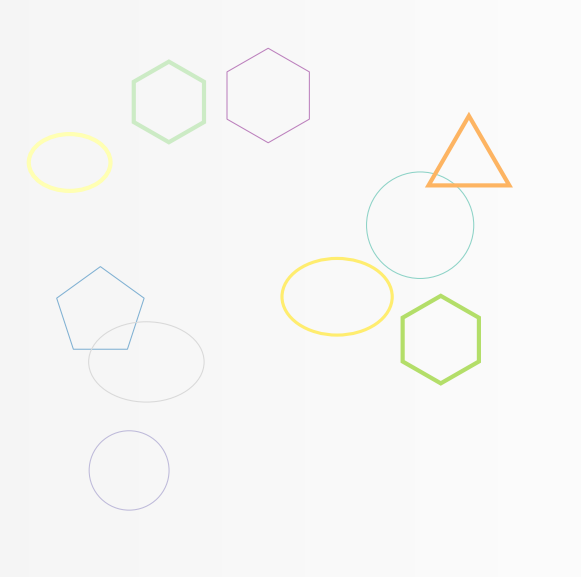[{"shape": "circle", "thickness": 0.5, "radius": 0.46, "center": [0.723, 0.609]}, {"shape": "oval", "thickness": 2, "radius": 0.35, "center": [0.12, 0.718]}, {"shape": "circle", "thickness": 0.5, "radius": 0.34, "center": [0.222, 0.184]}, {"shape": "pentagon", "thickness": 0.5, "radius": 0.4, "center": [0.173, 0.458]}, {"shape": "triangle", "thickness": 2, "radius": 0.4, "center": [0.807, 0.718]}, {"shape": "hexagon", "thickness": 2, "radius": 0.38, "center": [0.758, 0.411]}, {"shape": "oval", "thickness": 0.5, "radius": 0.5, "center": [0.252, 0.372]}, {"shape": "hexagon", "thickness": 0.5, "radius": 0.41, "center": [0.461, 0.834]}, {"shape": "hexagon", "thickness": 2, "radius": 0.35, "center": [0.291, 0.823]}, {"shape": "oval", "thickness": 1.5, "radius": 0.47, "center": [0.58, 0.485]}]